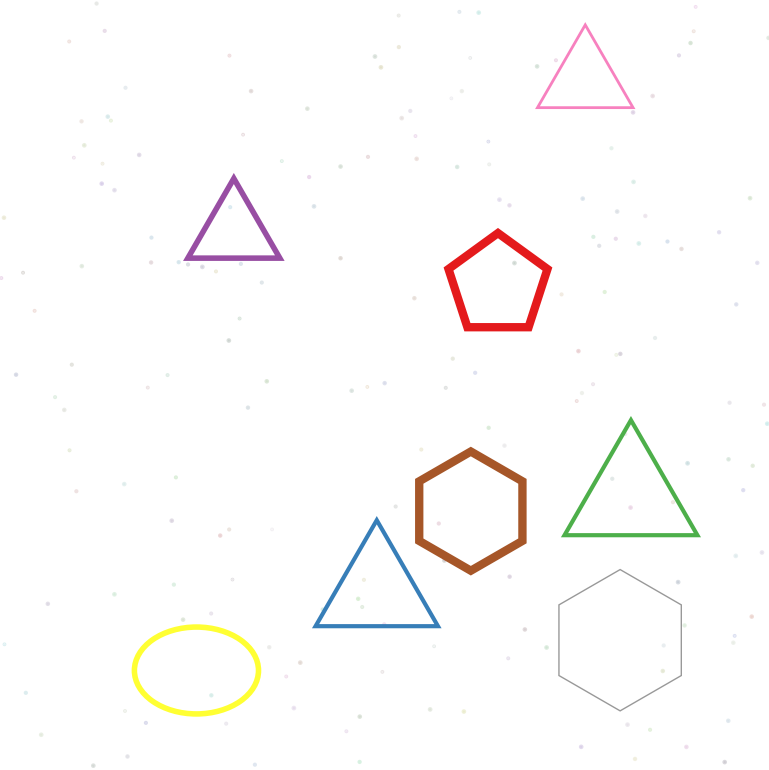[{"shape": "pentagon", "thickness": 3, "radius": 0.34, "center": [0.647, 0.63]}, {"shape": "triangle", "thickness": 1.5, "radius": 0.46, "center": [0.489, 0.233]}, {"shape": "triangle", "thickness": 1.5, "radius": 0.5, "center": [0.819, 0.355]}, {"shape": "triangle", "thickness": 2, "radius": 0.34, "center": [0.304, 0.699]}, {"shape": "oval", "thickness": 2, "radius": 0.4, "center": [0.255, 0.129]}, {"shape": "hexagon", "thickness": 3, "radius": 0.39, "center": [0.611, 0.336]}, {"shape": "triangle", "thickness": 1, "radius": 0.36, "center": [0.76, 0.896]}, {"shape": "hexagon", "thickness": 0.5, "radius": 0.46, "center": [0.805, 0.169]}]